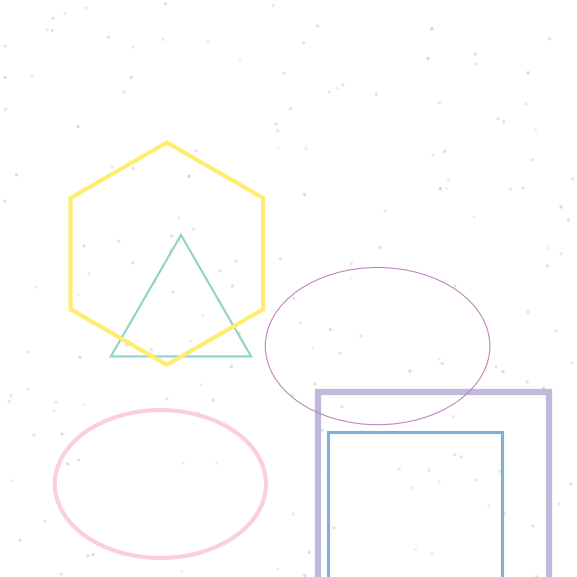[{"shape": "triangle", "thickness": 1, "radius": 0.7, "center": [0.313, 0.452]}, {"shape": "square", "thickness": 3, "radius": 1.0, "center": [0.75, 0.12]}, {"shape": "square", "thickness": 1.5, "radius": 0.75, "center": [0.719, 0.1]}, {"shape": "oval", "thickness": 2, "radius": 0.91, "center": [0.278, 0.161]}, {"shape": "oval", "thickness": 0.5, "radius": 0.97, "center": [0.654, 0.4]}, {"shape": "hexagon", "thickness": 2, "radius": 0.96, "center": [0.289, 0.56]}]